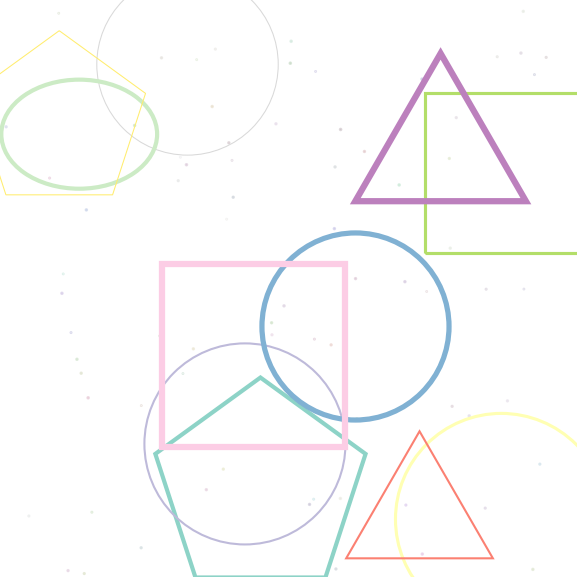[{"shape": "pentagon", "thickness": 2, "radius": 0.96, "center": [0.451, 0.154]}, {"shape": "circle", "thickness": 1.5, "radius": 0.92, "center": [0.868, 0.1]}, {"shape": "circle", "thickness": 1, "radius": 0.87, "center": [0.424, 0.23]}, {"shape": "triangle", "thickness": 1, "radius": 0.73, "center": [0.726, 0.106]}, {"shape": "circle", "thickness": 2.5, "radius": 0.81, "center": [0.616, 0.434]}, {"shape": "square", "thickness": 1.5, "radius": 0.69, "center": [0.875, 0.7]}, {"shape": "square", "thickness": 3, "radius": 0.79, "center": [0.438, 0.384]}, {"shape": "circle", "thickness": 0.5, "radius": 0.79, "center": [0.325, 0.888]}, {"shape": "triangle", "thickness": 3, "radius": 0.85, "center": [0.763, 0.736]}, {"shape": "oval", "thickness": 2, "radius": 0.67, "center": [0.137, 0.767]}, {"shape": "pentagon", "thickness": 0.5, "radius": 0.79, "center": [0.103, 0.789]}]